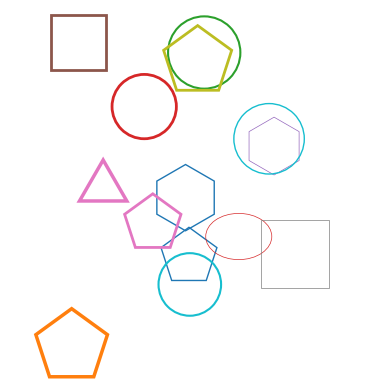[{"shape": "hexagon", "thickness": 1, "radius": 0.43, "center": [0.482, 0.487]}, {"shape": "pentagon", "thickness": 1, "radius": 0.38, "center": [0.491, 0.333]}, {"shape": "pentagon", "thickness": 2.5, "radius": 0.49, "center": [0.186, 0.1]}, {"shape": "circle", "thickness": 1.5, "radius": 0.47, "center": [0.53, 0.864]}, {"shape": "circle", "thickness": 2, "radius": 0.42, "center": [0.375, 0.723]}, {"shape": "oval", "thickness": 0.5, "radius": 0.43, "center": [0.62, 0.386]}, {"shape": "hexagon", "thickness": 0.5, "radius": 0.38, "center": [0.712, 0.621]}, {"shape": "square", "thickness": 2, "radius": 0.36, "center": [0.204, 0.889]}, {"shape": "triangle", "thickness": 2.5, "radius": 0.35, "center": [0.268, 0.513]}, {"shape": "pentagon", "thickness": 2, "radius": 0.39, "center": [0.397, 0.42]}, {"shape": "square", "thickness": 0.5, "radius": 0.44, "center": [0.767, 0.339]}, {"shape": "pentagon", "thickness": 2, "radius": 0.46, "center": [0.513, 0.841]}, {"shape": "circle", "thickness": 1.5, "radius": 0.41, "center": [0.493, 0.261]}, {"shape": "circle", "thickness": 1, "radius": 0.46, "center": [0.699, 0.639]}]